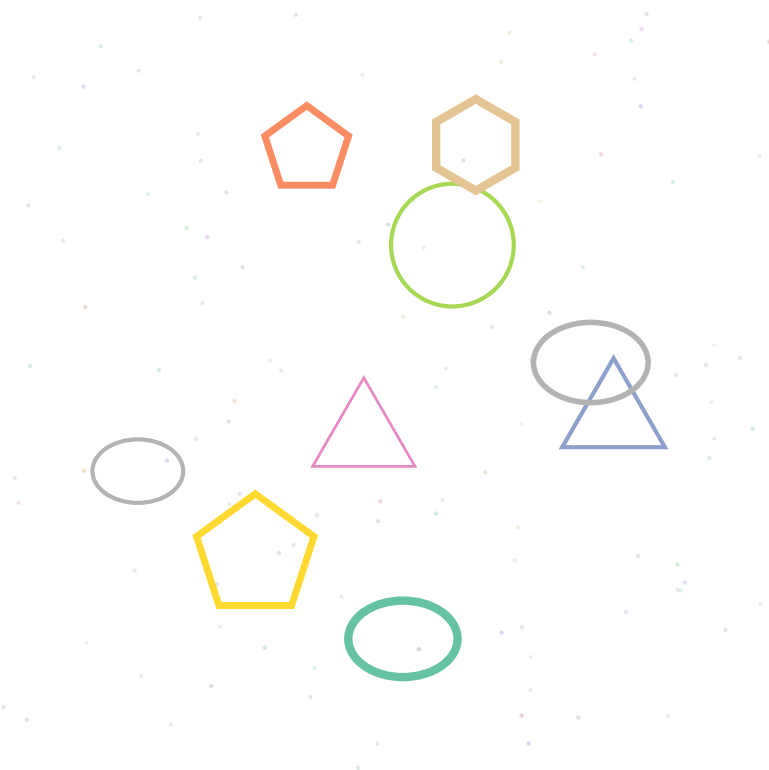[{"shape": "oval", "thickness": 3, "radius": 0.35, "center": [0.523, 0.17]}, {"shape": "pentagon", "thickness": 2.5, "radius": 0.29, "center": [0.398, 0.806]}, {"shape": "triangle", "thickness": 1.5, "radius": 0.39, "center": [0.797, 0.458]}, {"shape": "triangle", "thickness": 1, "radius": 0.38, "center": [0.472, 0.433]}, {"shape": "circle", "thickness": 1.5, "radius": 0.4, "center": [0.588, 0.682]}, {"shape": "pentagon", "thickness": 2.5, "radius": 0.4, "center": [0.332, 0.278]}, {"shape": "hexagon", "thickness": 3, "radius": 0.3, "center": [0.618, 0.812]}, {"shape": "oval", "thickness": 1.5, "radius": 0.29, "center": [0.179, 0.388]}, {"shape": "oval", "thickness": 2, "radius": 0.37, "center": [0.767, 0.529]}]